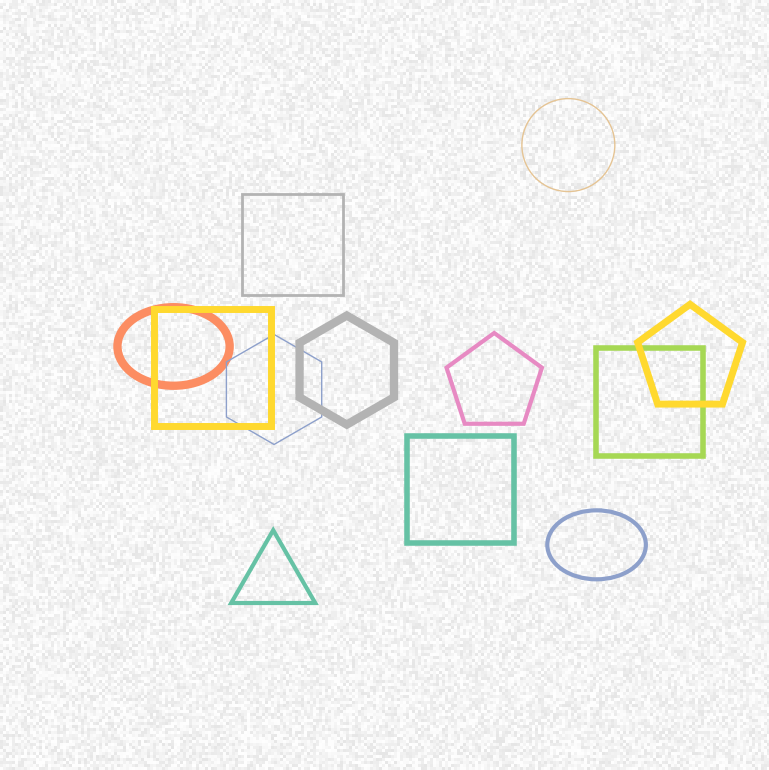[{"shape": "triangle", "thickness": 1.5, "radius": 0.32, "center": [0.355, 0.248]}, {"shape": "square", "thickness": 2, "radius": 0.35, "center": [0.598, 0.364]}, {"shape": "oval", "thickness": 3, "radius": 0.36, "center": [0.225, 0.55]}, {"shape": "hexagon", "thickness": 0.5, "radius": 0.36, "center": [0.356, 0.494]}, {"shape": "oval", "thickness": 1.5, "radius": 0.32, "center": [0.775, 0.292]}, {"shape": "pentagon", "thickness": 1.5, "radius": 0.33, "center": [0.642, 0.502]}, {"shape": "square", "thickness": 2, "radius": 0.35, "center": [0.843, 0.478]}, {"shape": "square", "thickness": 2.5, "radius": 0.38, "center": [0.276, 0.523]}, {"shape": "pentagon", "thickness": 2.5, "radius": 0.36, "center": [0.896, 0.533]}, {"shape": "circle", "thickness": 0.5, "radius": 0.3, "center": [0.738, 0.812]}, {"shape": "hexagon", "thickness": 3, "radius": 0.35, "center": [0.45, 0.519]}, {"shape": "square", "thickness": 1, "radius": 0.33, "center": [0.38, 0.683]}]